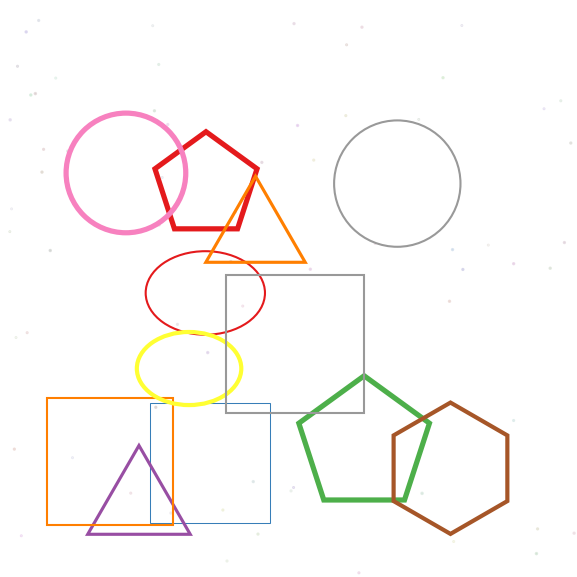[{"shape": "pentagon", "thickness": 2.5, "radius": 0.46, "center": [0.357, 0.678]}, {"shape": "oval", "thickness": 1, "radius": 0.52, "center": [0.356, 0.492]}, {"shape": "square", "thickness": 0.5, "radius": 0.52, "center": [0.364, 0.197]}, {"shape": "pentagon", "thickness": 2.5, "radius": 0.59, "center": [0.631, 0.23]}, {"shape": "triangle", "thickness": 1.5, "radius": 0.51, "center": [0.241, 0.125]}, {"shape": "square", "thickness": 1, "radius": 0.55, "center": [0.19, 0.2]}, {"shape": "triangle", "thickness": 1.5, "radius": 0.5, "center": [0.442, 0.595]}, {"shape": "oval", "thickness": 2, "radius": 0.45, "center": [0.327, 0.361]}, {"shape": "hexagon", "thickness": 2, "radius": 0.57, "center": [0.78, 0.188]}, {"shape": "circle", "thickness": 2.5, "radius": 0.52, "center": [0.218, 0.7]}, {"shape": "circle", "thickness": 1, "radius": 0.55, "center": [0.688, 0.681]}, {"shape": "square", "thickness": 1, "radius": 0.6, "center": [0.511, 0.403]}]